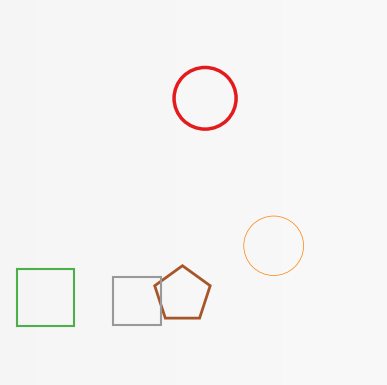[{"shape": "circle", "thickness": 2.5, "radius": 0.4, "center": [0.529, 0.745]}, {"shape": "square", "thickness": 1.5, "radius": 0.37, "center": [0.118, 0.226]}, {"shape": "circle", "thickness": 0.5, "radius": 0.39, "center": [0.706, 0.362]}, {"shape": "pentagon", "thickness": 2, "radius": 0.38, "center": [0.471, 0.235]}, {"shape": "square", "thickness": 1.5, "radius": 0.31, "center": [0.354, 0.218]}]